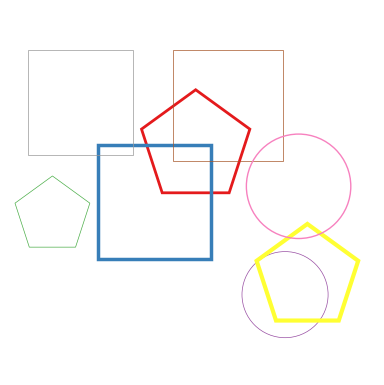[{"shape": "pentagon", "thickness": 2, "radius": 0.74, "center": [0.508, 0.619]}, {"shape": "square", "thickness": 2.5, "radius": 0.74, "center": [0.401, 0.475]}, {"shape": "pentagon", "thickness": 0.5, "radius": 0.51, "center": [0.136, 0.441]}, {"shape": "circle", "thickness": 0.5, "radius": 0.56, "center": [0.74, 0.235]}, {"shape": "pentagon", "thickness": 3, "radius": 0.69, "center": [0.798, 0.28]}, {"shape": "square", "thickness": 0.5, "radius": 0.72, "center": [0.592, 0.725]}, {"shape": "circle", "thickness": 1, "radius": 0.68, "center": [0.776, 0.516]}, {"shape": "square", "thickness": 0.5, "radius": 0.68, "center": [0.21, 0.734]}]